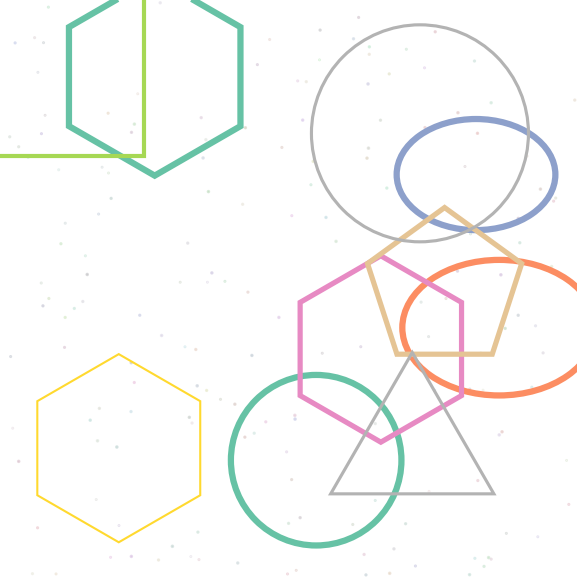[{"shape": "circle", "thickness": 3, "radius": 0.74, "center": [0.547, 0.202]}, {"shape": "hexagon", "thickness": 3, "radius": 0.86, "center": [0.268, 0.866]}, {"shape": "oval", "thickness": 3, "radius": 0.84, "center": [0.864, 0.432]}, {"shape": "oval", "thickness": 3, "radius": 0.69, "center": [0.824, 0.697]}, {"shape": "hexagon", "thickness": 2.5, "radius": 0.81, "center": [0.659, 0.395]}, {"shape": "square", "thickness": 2, "radius": 0.72, "center": [0.105, 0.872]}, {"shape": "hexagon", "thickness": 1, "radius": 0.81, "center": [0.206, 0.223]}, {"shape": "pentagon", "thickness": 2.5, "radius": 0.7, "center": [0.77, 0.499]}, {"shape": "triangle", "thickness": 1.5, "radius": 0.82, "center": [0.714, 0.226]}, {"shape": "circle", "thickness": 1.5, "radius": 0.94, "center": [0.727, 0.768]}]